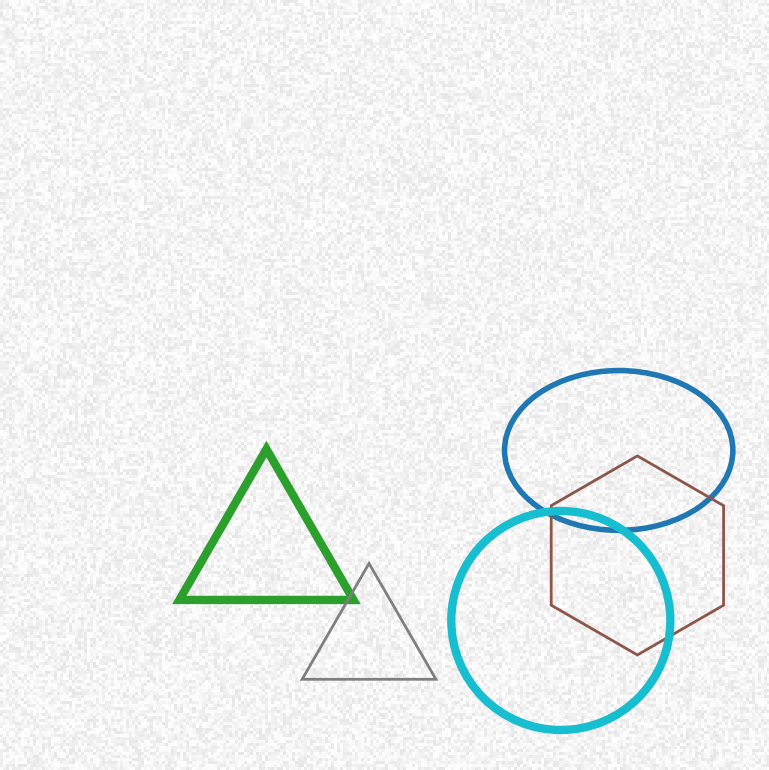[{"shape": "oval", "thickness": 2, "radius": 0.74, "center": [0.804, 0.415]}, {"shape": "triangle", "thickness": 3, "radius": 0.65, "center": [0.346, 0.286]}, {"shape": "hexagon", "thickness": 1, "radius": 0.65, "center": [0.828, 0.279]}, {"shape": "triangle", "thickness": 1, "radius": 0.5, "center": [0.479, 0.168]}, {"shape": "circle", "thickness": 3, "radius": 0.71, "center": [0.728, 0.194]}]